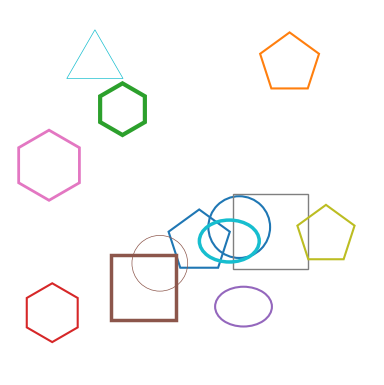[{"shape": "circle", "thickness": 1.5, "radius": 0.4, "center": [0.621, 0.41]}, {"shape": "pentagon", "thickness": 1.5, "radius": 0.42, "center": [0.517, 0.372]}, {"shape": "pentagon", "thickness": 1.5, "radius": 0.4, "center": [0.752, 0.835]}, {"shape": "hexagon", "thickness": 3, "radius": 0.34, "center": [0.318, 0.716]}, {"shape": "hexagon", "thickness": 1.5, "radius": 0.38, "center": [0.136, 0.188]}, {"shape": "oval", "thickness": 1.5, "radius": 0.37, "center": [0.633, 0.204]}, {"shape": "circle", "thickness": 0.5, "radius": 0.36, "center": [0.415, 0.316]}, {"shape": "square", "thickness": 2.5, "radius": 0.42, "center": [0.372, 0.253]}, {"shape": "hexagon", "thickness": 2, "radius": 0.46, "center": [0.127, 0.571]}, {"shape": "square", "thickness": 1, "radius": 0.49, "center": [0.703, 0.399]}, {"shape": "pentagon", "thickness": 1.5, "radius": 0.39, "center": [0.847, 0.39]}, {"shape": "triangle", "thickness": 0.5, "radius": 0.42, "center": [0.247, 0.838]}, {"shape": "oval", "thickness": 2.5, "radius": 0.39, "center": [0.596, 0.374]}]